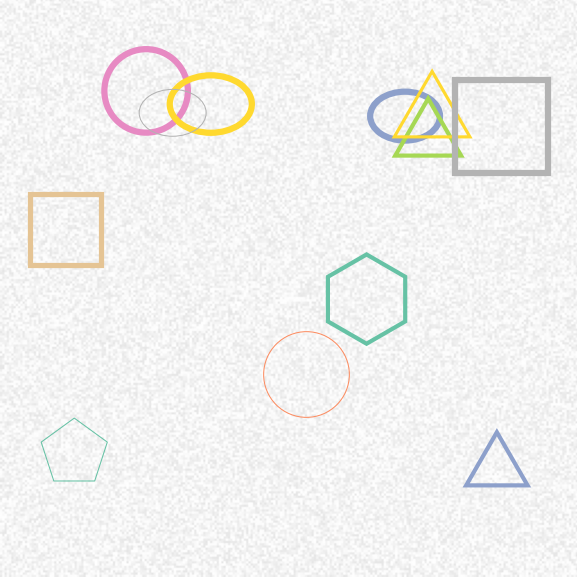[{"shape": "hexagon", "thickness": 2, "radius": 0.39, "center": [0.635, 0.481]}, {"shape": "pentagon", "thickness": 0.5, "radius": 0.3, "center": [0.129, 0.215]}, {"shape": "circle", "thickness": 0.5, "radius": 0.37, "center": [0.531, 0.351]}, {"shape": "triangle", "thickness": 2, "radius": 0.31, "center": [0.86, 0.189]}, {"shape": "oval", "thickness": 3, "radius": 0.3, "center": [0.701, 0.798]}, {"shape": "circle", "thickness": 3, "radius": 0.36, "center": [0.253, 0.842]}, {"shape": "triangle", "thickness": 2, "radius": 0.33, "center": [0.741, 0.763]}, {"shape": "triangle", "thickness": 1.5, "radius": 0.38, "center": [0.748, 0.8]}, {"shape": "oval", "thickness": 3, "radius": 0.36, "center": [0.365, 0.819]}, {"shape": "square", "thickness": 2.5, "radius": 0.31, "center": [0.114, 0.602]}, {"shape": "oval", "thickness": 0.5, "radius": 0.29, "center": [0.299, 0.804]}, {"shape": "square", "thickness": 3, "radius": 0.4, "center": [0.869, 0.78]}]